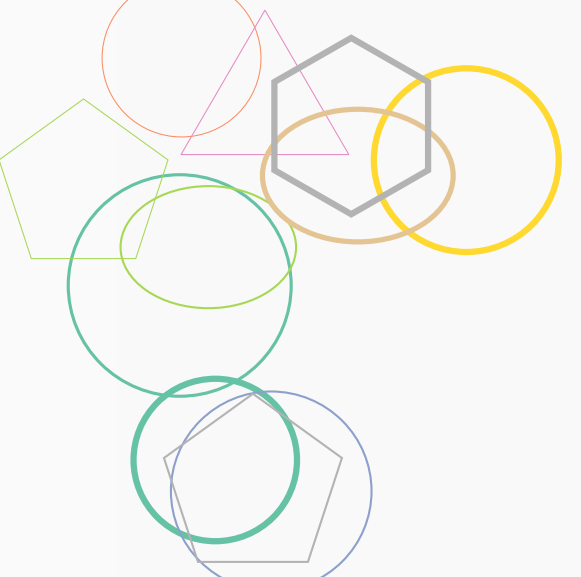[{"shape": "circle", "thickness": 3, "radius": 0.7, "center": [0.37, 0.203]}, {"shape": "circle", "thickness": 1.5, "radius": 0.96, "center": [0.309, 0.505]}, {"shape": "circle", "thickness": 0.5, "radius": 0.68, "center": [0.312, 0.899]}, {"shape": "circle", "thickness": 1, "radius": 0.86, "center": [0.467, 0.149]}, {"shape": "triangle", "thickness": 0.5, "radius": 0.83, "center": [0.456, 0.815]}, {"shape": "pentagon", "thickness": 0.5, "radius": 0.76, "center": [0.144, 0.675]}, {"shape": "oval", "thickness": 1, "radius": 0.75, "center": [0.358, 0.571]}, {"shape": "circle", "thickness": 3, "radius": 0.8, "center": [0.802, 0.722]}, {"shape": "oval", "thickness": 2.5, "radius": 0.82, "center": [0.616, 0.695]}, {"shape": "hexagon", "thickness": 3, "radius": 0.76, "center": [0.604, 0.781]}, {"shape": "pentagon", "thickness": 1, "radius": 0.8, "center": [0.435, 0.156]}]